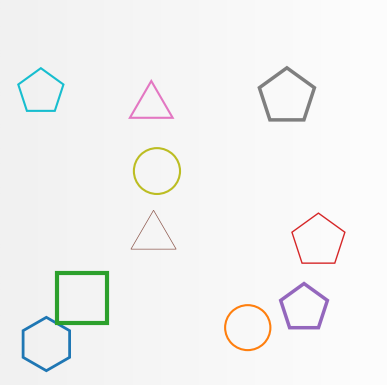[{"shape": "hexagon", "thickness": 2, "radius": 0.35, "center": [0.12, 0.106]}, {"shape": "circle", "thickness": 1.5, "radius": 0.29, "center": [0.639, 0.149]}, {"shape": "square", "thickness": 3, "radius": 0.32, "center": [0.211, 0.226]}, {"shape": "pentagon", "thickness": 1, "radius": 0.36, "center": [0.822, 0.375]}, {"shape": "pentagon", "thickness": 2.5, "radius": 0.32, "center": [0.785, 0.2]}, {"shape": "triangle", "thickness": 0.5, "radius": 0.34, "center": [0.396, 0.387]}, {"shape": "triangle", "thickness": 1.5, "radius": 0.32, "center": [0.39, 0.726]}, {"shape": "pentagon", "thickness": 2.5, "radius": 0.37, "center": [0.74, 0.749]}, {"shape": "circle", "thickness": 1.5, "radius": 0.3, "center": [0.405, 0.556]}, {"shape": "pentagon", "thickness": 1.5, "radius": 0.31, "center": [0.105, 0.762]}]